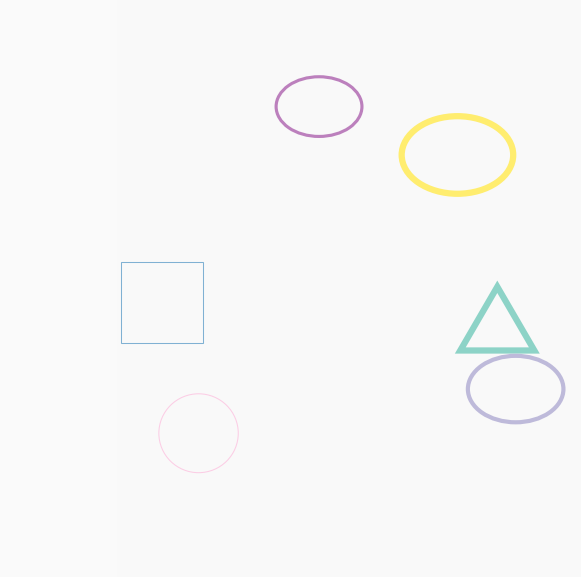[{"shape": "triangle", "thickness": 3, "radius": 0.37, "center": [0.856, 0.429]}, {"shape": "oval", "thickness": 2, "radius": 0.41, "center": [0.887, 0.325]}, {"shape": "square", "thickness": 0.5, "radius": 0.35, "center": [0.279, 0.475]}, {"shape": "circle", "thickness": 0.5, "radius": 0.34, "center": [0.342, 0.249]}, {"shape": "oval", "thickness": 1.5, "radius": 0.37, "center": [0.549, 0.815]}, {"shape": "oval", "thickness": 3, "radius": 0.48, "center": [0.787, 0.731]}]